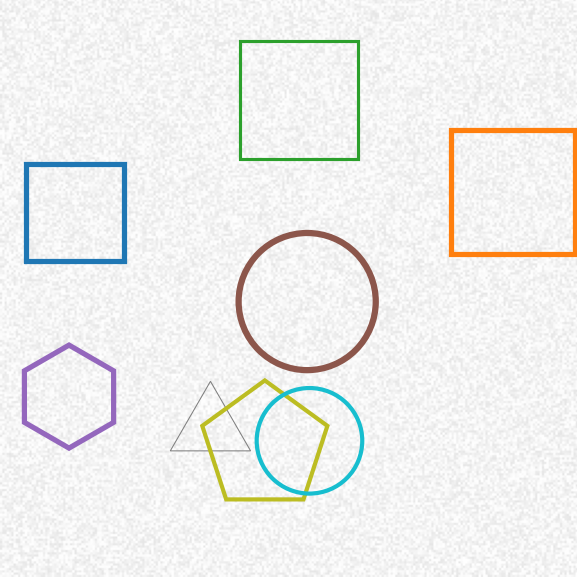[{"shape": "square", "thickness": 2.5, "radius": 0.42, "center": [0.13, 0.631]}, {"shape": "square", "thickness": 2.5, "radius": 0.54, "center": [0.889, 0.667]}, {"shape": "square", "thickness": 1.5, "radius": 0.51, "center": [0.518, 0.826]}, {"shape": "hexagon", "thickness": 2.5, "radius": 0.45, "center": [0.12, 0.312]}, {"shape": "circle", "thickness": 3, "radius": 0.59, "center": [0.532, 0.477]}, {"shape": "triangle", "thickness": 0.5, "radius": 0.4, "center": [0.364, 0.259]}, {"shape": "pentagon", "thickness": 2, "radius": 0.57, "center": [0.459, 0.226]}, {"shape": "circle", "thickness": 2, "radius": 0.46, "center": [0.536, 0.236]}]